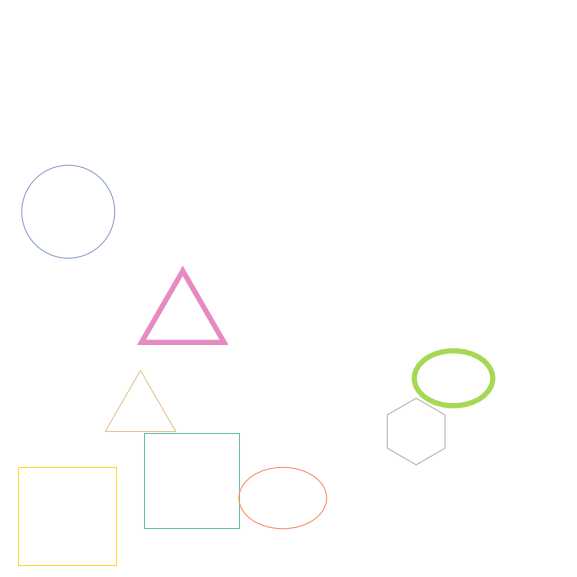[{"shape": "square", "thickness": 0.5, "radius": 0.41, "center": [0.332, 0.168]}, {"shape": "oval", "thickness": 0.5, "radius": 0.38, "center": [0.49, 0.137]}, {"shape": "circle", "thickness": 0.5, "radius": 0.4, "center": [0.118, 0.633]}, {"shape": "triangle", "thickness": 2.5, "radius": 0.41, "center": [0.316, 0.448]}, {"shape": "oval", "thickness": 2.5, "radius": 0.34, "center": [0.785, 0.344]}, {"shape": "square", "thickness": 0.5, "radius": 0.43, "center": [0.116, 0.105]}, {"shape": "triangle", "thickness": 0.5, "radius": 0.35, "center": [0.243, 0.287]}, {"shape": "hexagon", "thickness": 0.5, "radius": 0.29, "center": [0.721, 0.252]}]